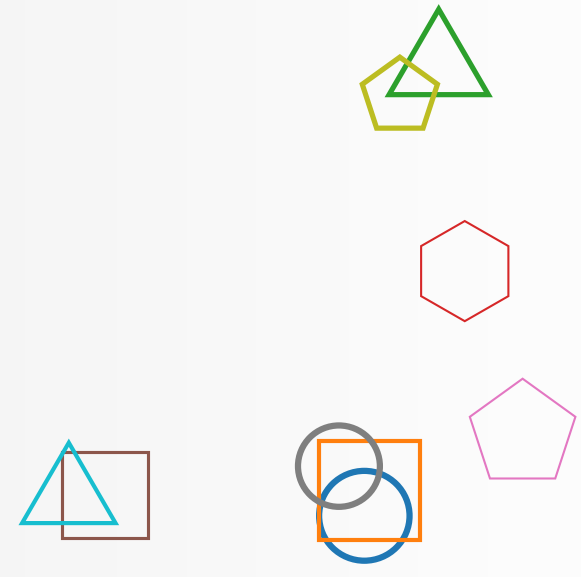[{"shape": "circle", "thickness": 3, "radius": 0.39, "center": [0.627, 0.106]}, {"shape": "square", "thickness": 2, "radius": 0.43, "center": [0.636, 0.15]}, {"shape": "triangle", "thickness": 2.5, "radius": 0.49, "center": [0.755, 0.885]}, {"shape": "hexagon", "thickness": 1, "radius": 0.43, "center": [0.8, 0.53]}, {"shape": "square", "thickness": 1.5, "radius": 0.37, "center": [0.18, 0.142]}, {"shape": "pentagon", "thickness": 1, "radius": 0.48, "center": [0.899, 0.248]}, {"shape": "circle", "thickness": 3, "radius": 0.35, "center": [0.583, 0.192]}, {"shape": "pentagon", "thickness": 2.5, "radius": 0.34, "center": [0.688, 0.832]}, {"shape": "triangle", "thickness": 2, "radius": 0.46, "center": [0.118, 0.14]}]